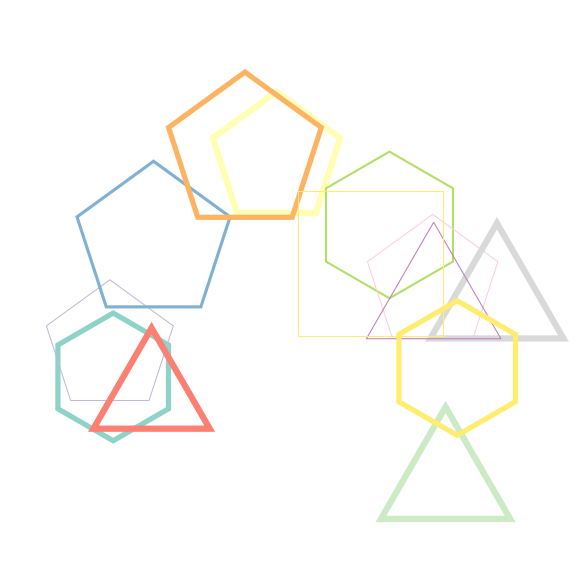[{"shape": "hexagon", "thickness": 2.5, "radius": 0.55, "center": [0.196, 0.347]}, {"shape": "pentagon", "thickness": 3, "radius": 0.58, "center": [0.479, 0.724]}, {"shape": "pentagon", "thickness": 0.5, "radius": 0.58, "center": [0.19, 0.399]}, {"shape": "triangle", "thickness": 3, "radius": 0.58, "center": [0.262, 0.315]}, {"shape": "pentagon", "thickness": 1.5, "radius": 0.7, "center": [0.266, 0.58]}, {"shape": "pentagon", "thickness": 2.5, "radius": 0.7, "center": [0.424, 0.735]}, {"shape": "hexagon", "thickness": 1, "radius": 0.63, "center": [0.674, 0.61]}, {"shape": "pentagon", "thickness": 0.5, "radius": 0.59, "center": [0.749, 0.509]}, {"shape": "triangle", "thickness": 3, "radius": 0.67, "center": [0.861, 0.48]}, {"shape": "triangle", "thickness": 0.5, "radius": 0.67, "center": [0.751, 0.48]}, {"shape": "triangle", "thickness": 3, "radius": 0.65, "center": [0.772, 0.165]}, {"shape": "square", "thickness": 0.5, "radius": 0.63, "center": [0.641, 0.543]}, {"shape": "hexagon", "thickness": 2.5, "radius": 0.58, "center": [0.792, 0.362]}]